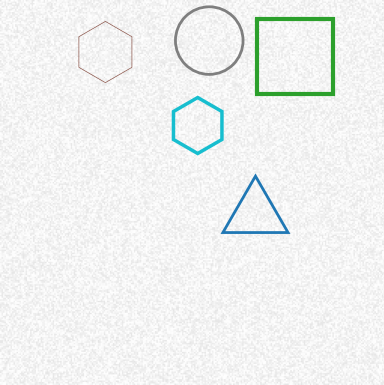[{"shape": "triangle", "thickness": 2, "radius": 0.49, "center": [0.664, 0.445]}, {"shape": "square", "thickness": 3, "radius": 0.49, "center": [0.766, 0.853]}, {"shape": "hexagon", "thickness": 0.5, "radius": 0.4, "center": [0.274, 0.865]}, {"shape": "circle", "thickness": 2, "radius": 0.44, "center": [0.544, 0.895]}, {"shape": "hexagon", "thickness": 2.5, "radius": 0.36, "center": [0.514, 0.674]}]